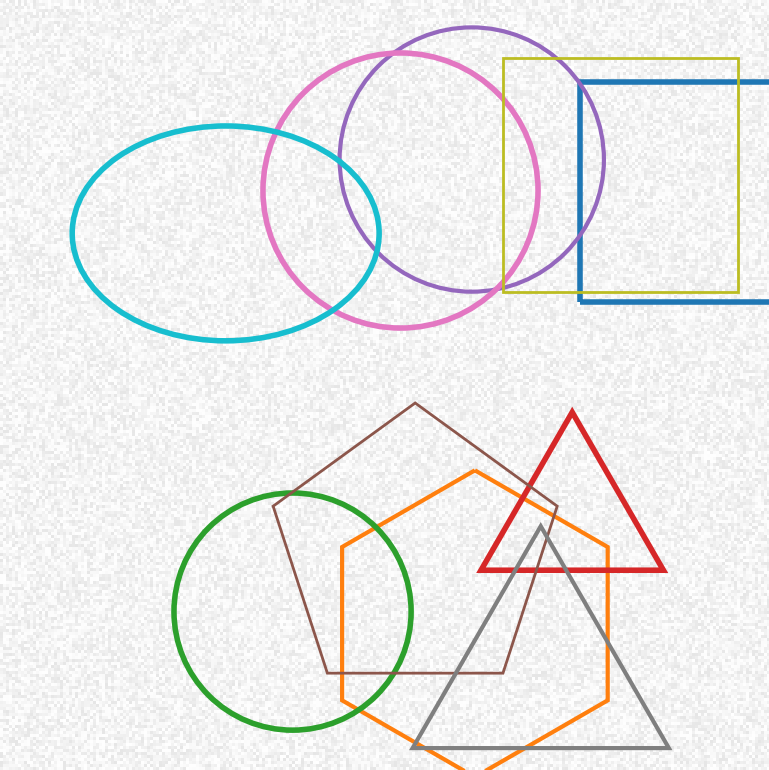[{"shape": "square", "thickness": 2, "radius": 0.71, "center": [0.896, 0.75]}, {"shape": "hexagon", "thickness": 1.5, "radius": 1.0, "center": [0.617, 0.19]}, {"shape": "circle", "thickness": 2, "radius": 0.77, "center": [0.38, 0.206]}, {"shape": "triangle", "thickness": 2, "radius": 0.68, "center": [0.743, 0.328]}, {"shape": "circle", "thickness": 1.5, "radius": 0.86, "center": [0.613, 0.793]}, {"shape": "pentagon", "thickness": 1, "radius": 0.97, "center": [0.539, 0.283]}, {"shape": "circle", "thickness": 2, "radius": 0.89, "center": [0.52, 0.753]}, {"shape": "triangle", "thickness": 1.5, "radius": 0.96, "center": [0.702, 0.125]}, {"shape": "square", "thickness": 1, "radius": 0.76, "center": [0.806, 0.773]}, {"shape": "oval", "thickness": 2, "radius": 1.0, "center": [0.293, 0.697]}]